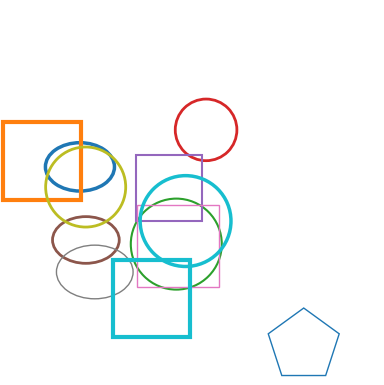[{"shape": "oval", "thickness": 2.5, "radius": 0.45, "center": [0.208, 0.567]}, {"shape": "pentagon", "thickness": 1, "radius": 0.48, "center": [0.789, 0.103]}, {"shape": "square", "thickness": 3, "radius": 0.51, "center": [0.11, 0.581]}, {"shape": "circle", "thickness": 1.5, "radius": 0.59, "center": [0.458, 0.366]}, {"shape": "circle", "thickness": 2, "radius": 0.4, "center": [0.535, 0.663]}, {"shape": "square", "thickness": 1.5, "radius": 0.43, "center": [0.439, 0.512]}, {"shape": "oval", "thickness": 2, "radius": 0.43, "center": [0.223, 0.377]}, {"shape": "square", "thickness": 1, "radius": 0.53, "center": [0.462, 0.36]}, {"shape": "oval", "thickness": 1, "radius": 0.5, "center": [0.246, 0.294]}, {"shape": "circle", "thickness": 2, "radius": 0.52, "center": [0.223, 0.514]}, {"shape": "square", "thickness": 3, "radius": 0.5, "center": [0.393, 0.224]}, {"shape": "circle", "thickness": 2.5, "radius": 0.59, "center": [0.482, 0.426]}]